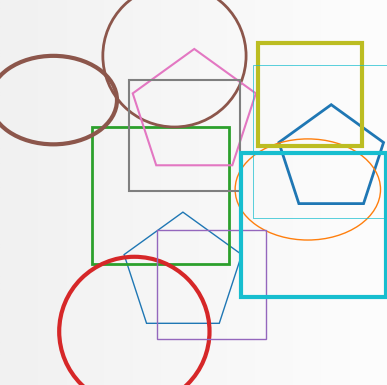[{"shape": "pentagon", "thickness": 2, "radius": 0.71, "center": [0.855, 0.586]}, {"shape": "pentagon", "thickness": 1, "radius": 0.8, "center": [0.472, 0.289]}, {"shape": "oval", "thickness": 1, "radius": 0.94, "center": [0.794, 0.508]}, {"shape": "square", "thickness": 2, "radius": 0.89, "center": [0.414, 0.492]}, {"shape": "circle", "thickness": 3, "radius": 0.97, "center": [0.347, 0.139]}, {"shape": "square", "thickness": 1, "radius": 0.71, "center": [0.546, 0.261]}, {"shape": "circle", "thickness": 2, "radius": 0.92, "center": [0.45, 0.855]}, {"shape": "oval", "thickness": 3, "radius": 0.82, "center": [0.138, 0.74]}, {"shape": "pentagon", "thickness": 1.5, "radius": 0.84, "center": [0.501, 0.706]}, {"shape": "square", "thickness": 1.5, "radius": 0.72, "center": [0.477, 0.648]}, {"shape": "square", "thickness": 3, "radius": 0.67, "center": [0.8, 0.754]}, {"shape": "square", "thickness": 3, "radius": 0.93, "center": [0.809, 0.416]}, {"shape": "square", "thickness": 0.5, "radius": 0.99, "center": [0.85, 0.632]}]